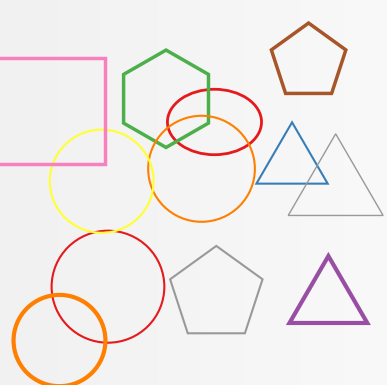[{"shape": "circle", "thickness": 1.5, "radius": 0.73, "center": [0.279, 0.255]}, {"shape": "oval", "thickness": 2, "radius": 0.61, "center": [0.553, 0.683]}, {"shape": "triangle", "thickness": 1.5, "radius": 0.53, "center": [0.754, 0.576]}, {"shape": "hexagon", "thickness": 2.5, "radius": 0.63, "center": [0.428, 0.743]}, {"shape": "triangle", "thickness": 3, "radius": 0.58, "center": [0.847, 0.219]}, {"shape": "circle", "thickness": 1.5, "radius": 0.69, "center": [0.52, 0.562]}, {"shape": "circle", "thickness": 3, "radius": 0.59, "center": [0.153, 0.115]}, {"shape": "circle", "thickness": 1.5, "radius": 0.67, "center": [0.262, 0.529]}, {"shape": "pentagon", "thickness": 2.5, "radius": 0.51, "center": [0.796, 0.839]}, {"shape": "square", "thickness": 2.5, "radius": 0.69, "center": [0.133, 0.712]}, {"shape": "triangle", "thickness": 1, "radius": 0.71, "center": [0.866, 0.511]}, {"shape": "pentagon", "thickness": 1.5, "radius": 0.63, "center": [0.558, 0.236]}]